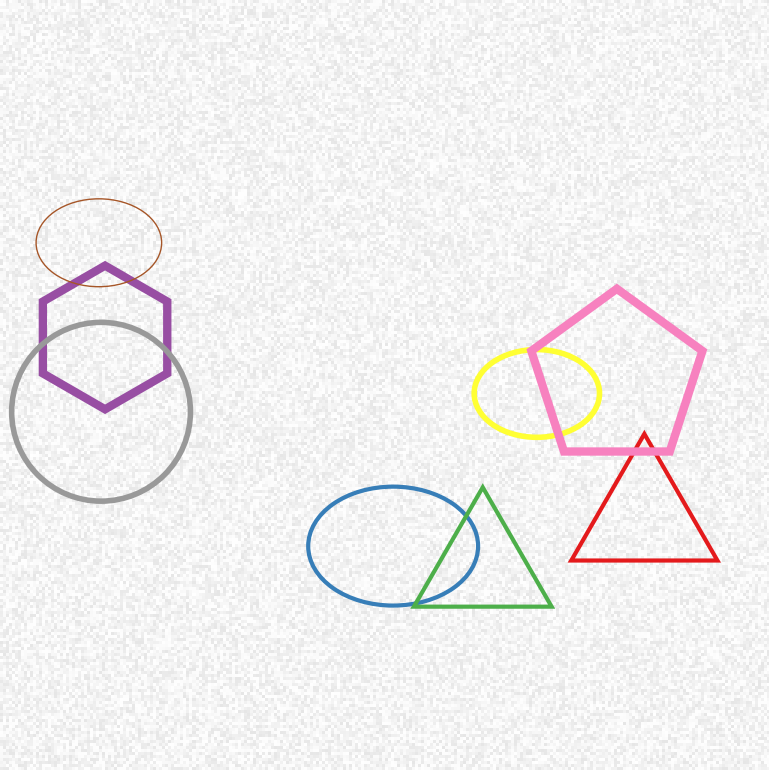[{"shape": "triangle", "thickness": 1.5, "radius": 0.55, "center": [0.837, 0.327]}, {"shape": "oval", "thickness": 1.5, "radius": 0.55, "center": [0.511, 0.291]}, {"shape": "triangle", "thickness": 1.5, "radius": 0.52, "center": [0.627, 0.264]}, {"shape": "hexagon", "thickness": 3, "radius": 0.47, "center": [0.136, 0.562]}, {"shape": "oval", "thickness": 2, "radius": 0.41, "center": [0.697, 0.489]}, {"shape": "oval", "thickness": 0.5, "radius": 0.41, "center": [0.128, 0.685]}, {"shape": "pentagon", "thickness": 3, "radius": 0.58, "center": [0.801, 0.508]}, {"shape": "circle", "thickness": 2, "radius": 0.58, "center": [0.131, 0.465]}]